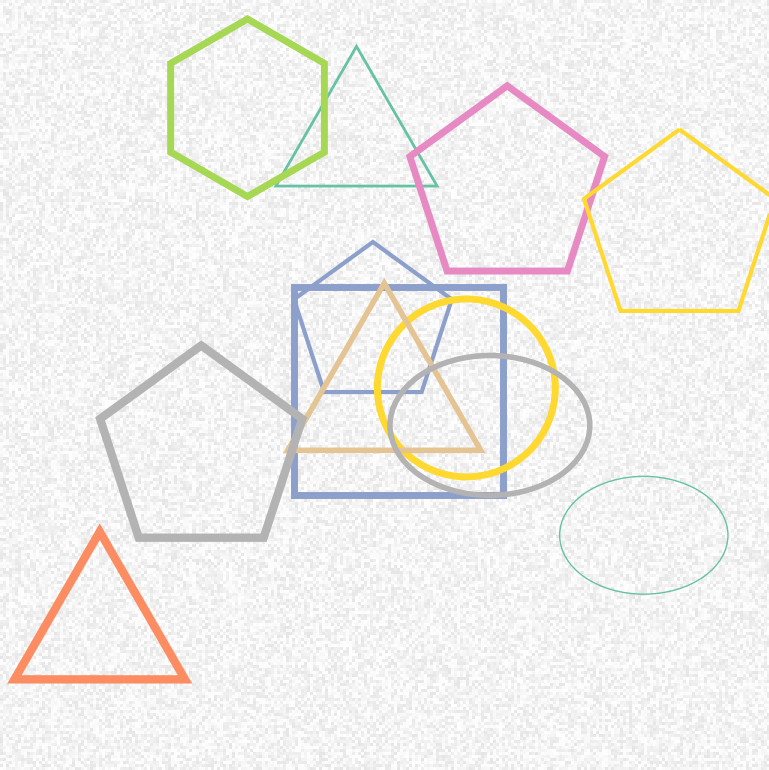[{"shape": "triangle", "thickness": 1, "radius": 0.6, "center": [0.463, 0.819]}, {"shape": "oval", "thickness": 0.5, "radius": 0.55, "center": [0.836, 0.305]}, {"shape": "triangle", "thickness": 3, "radius": 0.64, "center": [0.13, 0.182]}, {"shape": "pentagon", "thickness": 1.5, "radius": 0.54, "center": [0.484, 0.578]}, {"shape": "square", "thickness": 2.5, "radius": 0.68, "center": [0.517, 0.492]}, {"shape": "pentagon", "thickness": 2.5, "radius": 0.66, "center": [0.659, 0.756]}, {"shape": "hexagon", "thickness": 2.5, "radius": 0.58, "center": [0.321, 0.86]}, {"shape": "circle", "thickness": 2.5, "radius": 0.58, "center": [0.606, 0.496]}, {"shape": "pentagon", "thickness": 1.5, "radius": 0.65, "center": [0.882, 0.702]}, {"shape": "triangle", "thickness": 2, "radius": 0.72, "center": [0.499, 0.488]}, {"shape": "oval", "thickness": 2, "radius": 0.65, "center": [0.636, 0.447]}, {"shape": "pentagon", "thickness": 3, "radius": 0.69, "center": [0.261, 0.413]}]